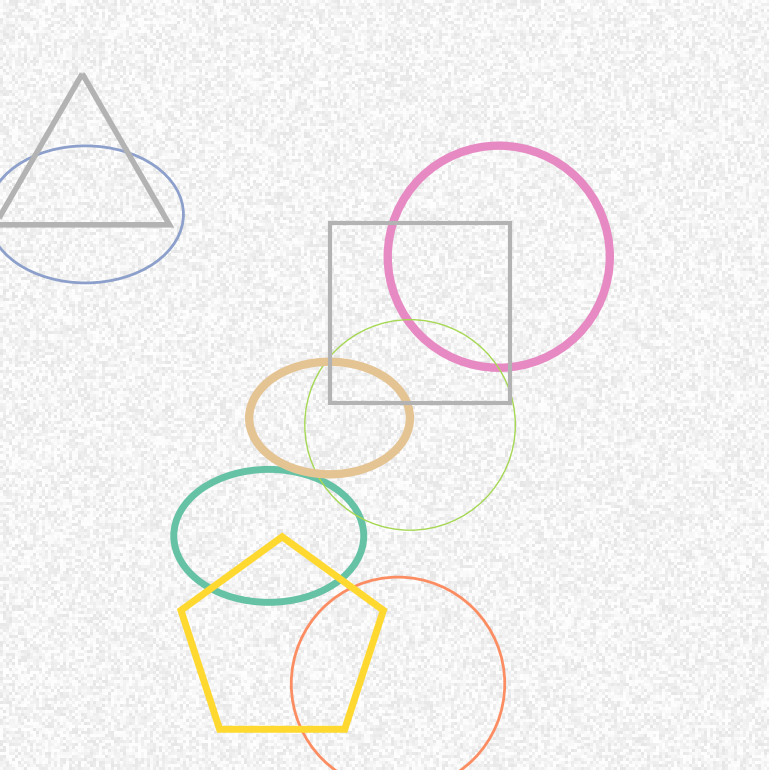[{"shape": "oval", "thickness": 2.5, "radius": 0.62, "center": [0.349, 0.304]}, {"shape": "circle", "thickness": 1, "radius": 0.69, "center": [0.517, 0.112]}, {"shape": "oval", "thickness": 1, "radius": 0.64, "center": [0.111, 0.722]}, {"shape": "circle", "thickness": 3, "radius": 0.72, "center": [0.648, 0.667]}, {"shape": "circle", "thickness": 0.5, "radius": 0.68, "center": [0.533, 0.448]}, {"shape": "pentagon", "thickness": 2.5, "radius": 0.69, "center": [0.366, 0.165]}, {"shape": "oval", "thickness": 3, "radius": 0.52, "center": [0.428, 0.457]}, {"shape": "square", "thickness": 1.5, "radius": 0.58, "center": [0.545, 0.594]}, {"shape": "triangle", "thickness": 2, "radius": 0.65, "center": [0.107, 0.773]}]